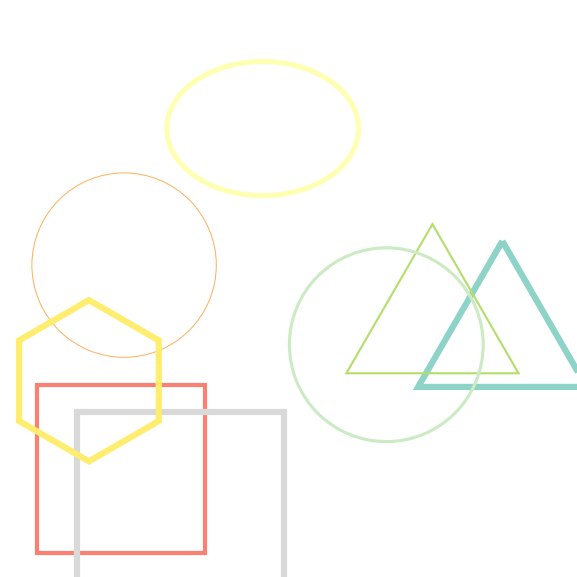[{"shape": "triangle", "thickness": 3, "radius": 0.84, "center": [0.87, 0.413]}, {"shape": "oval", "thickness": 2.5, "radius": 0.83, "center": [0.455, 0.776]}, {"shape": "square", "thickness": 2, "radius": 0.73, "center": [0.209, 0.187]}, {"shape": "circle", "thickness": 0.5, "radius": 0.8, "center": [0.215, 0.54]}, {"shape": "triangle", "thickness": 1, "radius": 0.86, "center": [0.749, 0.439]}, {"shape": "square", "thickness": 3, "radius": 0.89, "center": [0.313, 0.107]}, {"shape": "circle", "thickness": 1.5, "radius": 0.84, "center": [0.669, 0.402]}, {"shape": "hexagon", "thickness": 3, "radius": 0.7, "center": [0.154, 0.34]}]